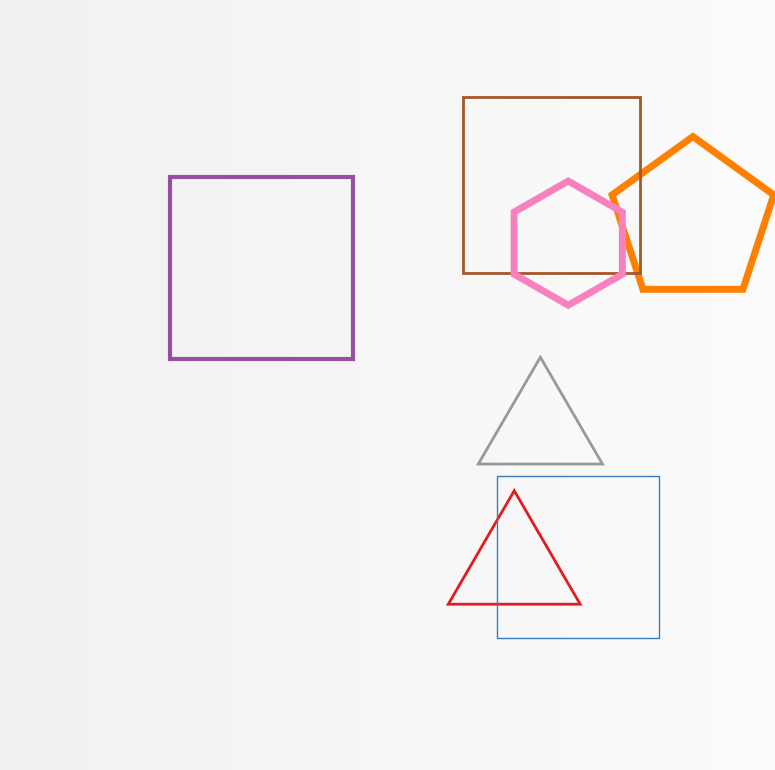[{"shape": "triangle", "thickness": 1, "radius": 0.49, "center": [0.664, 0.264]}, {"shape": "square", "thickness": 0.5, "radius": 0.53, "center": [0.746, 0.276]}, {"shape": "square", "thickness": 1.5, "radius": 0.59, "center": [0.338, 0.652]}, {"shape": "pentagon", "thickness": 2.5, "radius": 0.55, "center": [0.894, 0.713]}, {"shape": "square", "thickness": 1, "radius": 0.57, "center": [0.712, 0.76]}, {"shape": "hexagon", "thickness": 2.5, "radius": 0.4, "center": [0.733, 0.684]}, {"shape": "triangle", "thickness": 1, "radius": 0.46, "center": [0.697, 0.444]}]